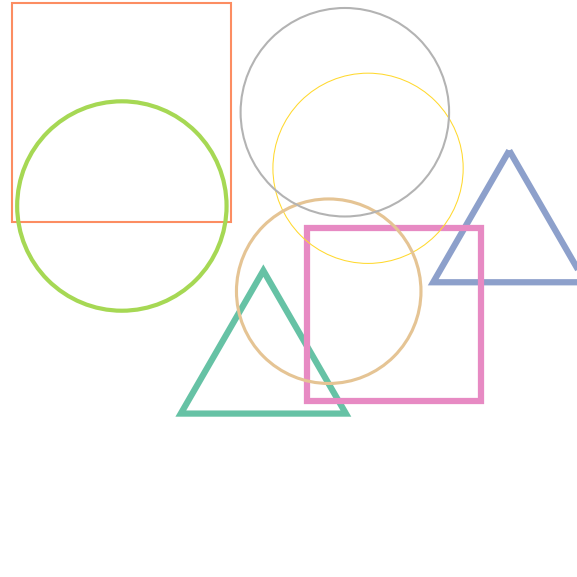[{"shape": "triangle", "thickness": 3, "radius": 0.83, "center": [0.456, 0.365]}, {"shape": "square", "thickness": 1, "radius": 0.95, "center": [0.21, 0.805]}, {"shape": "triangle", "thickness": 3, "radius": 0.76, "center": [0.882, 0.586]}, {"shape": "square", "thickness": 3, "radius": 0.75, "center": [0.682, 0.454]}, {"shape": "circle", "thickness": 2, "radius": 0.91, "center": [0.211, 0.642]}, {"shape": "circle", "thickness": 0.5, "radius": 0.82, "center": [0.637, 0.708]}, {"shape": "circle", "thickness": 1.5, "radius": 0.8, "center": [0.569, 0.495]}, {"shape": "circle", "thickness": 1, "radius": 0.9, "center": [0.597, 0.805]}]